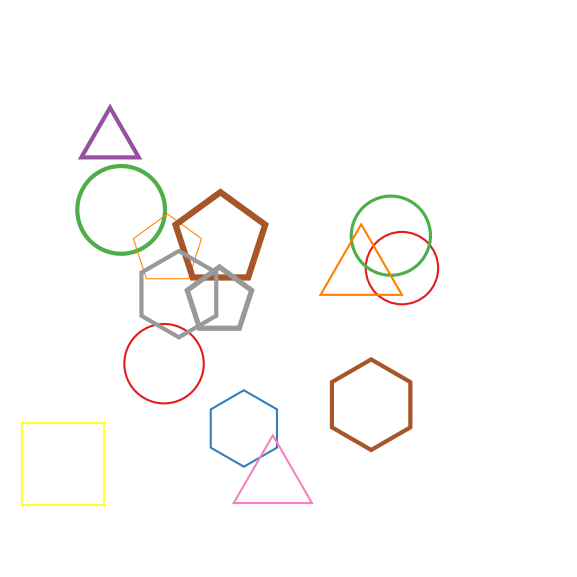[{"shape": "circle", "thickness": 1, "radius": 0.31, "center": [0.696, 0.535]}, {"shape": "circle", "thickness": 1, "radius": 0.34, "center": [0.284, 0.369]}, {"shape": "hexagon", "thickness": 1, "radius": 0.33, "center": [0.422, 0.257]}, {"shape": "circle", "thickness": 1.5, "radius": 0.34, "center": [0.677, 0.591]}, {"shape": "circle", "thickness": 2, "radius": 0.38, "center": [0.21, 0.636]}, {"shape": "triangle", "thickness": 2, "radius": 0.29, "center": [0.191, 0.755]}, {"shape": "triangle", "thickness": 1, "radius": 0.41, "center": [0.626, 0.529]}, {"shape": "pentagon", "thickness": 0.5, "radius": 0.31, "center": [0.29, 0.567]}, {"shape": "square", "thickness": 1, "radius": 0.35, "center": [0.109, 0.196]}, {"shape": "hexagon", "thickness": 2, "radius": 0.39, "center": [0.643, 0.298]}, {"shape": "pentagon", "thickness": 3, "radius": 0.41, "center": [0.382, 0.585]}, {"shape": "triangle", "thickness": 1, "radius": 0.39, "center": [0.472, 0.167]}, {"shape": "hexagon", "thickness": 2, "radius": 0.37, "center": [0.31, 0.49]}, {"shape": "pentagon", "thickness": 2.5, "radius": 0.29, "center": [0.38, 0.478]}]